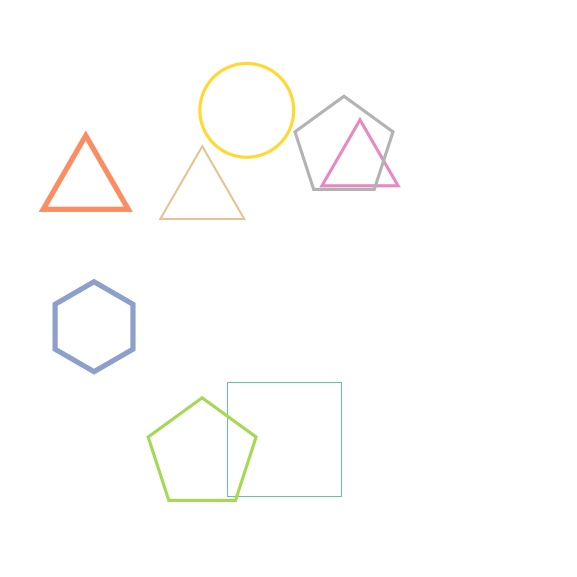[{"shape": "square", "thickness": 0.5, "radius": 0.49, "center": [0.491, 0.238]}, {"shape": "triangle", "thickness": 2.5, "radius": 0.43, "center": [0.149, 0.679]}, {"shape": "hexagon", "thickness": 2.5, "radius": 0.39, "center": [0.163, 0.433]}, {"shape": "triangle", "thickness": 1.5, "radius": 0.38, "center": [0.623, 0.715]}, {"shape": "pentagon", "thickness": 1.5, "radius": 0.49, "center": [0.35, 0.212]}, {"shape": "circle", "thickness": 1.5, "radius": 0.41, "center": [0.427, 0.808]}, {"shape": "triangle", "thickness": 1, "radius": 0.42, "center": [0.35, 0.662]}, {"shape": "pentagon", "thickness": 1.5, "radius": 0.45, "center": [0.596, 0.743]}]